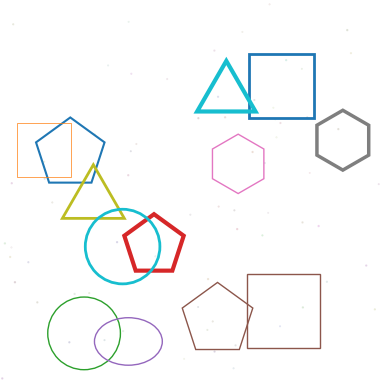[{"shape": "square", "thickness": 2, "radius": 0.42, "center": [0.731, 0.776]}, {"shape": "pentagon", "thickness": 1.5, "radius": 0.47, "center": [0.183, 0.601]}, {"shape": "square", "thickness": 0.5, "radius": 0.35, "center": [0.114, 0.61]}, {"shape": "circle", "thickness": 1, "radius": 0.47, "center": [0.218, 0.134]}, {"shape": "pentagon", "thickness": 3, "radius": 0.41, "center": [0.4, 0.363]}, {"shape": "oval", "thickness": 1, "radius": 0.44, "center": [0.333, 0.113]}, {"shape": "pentagon", "thickness": 1, "radius": 0.48, "center": [0.565, 0.17]}, {"shape": "square", "thickness": 1, "radius": 0.48, "center": [0.736, 0.192]}, {"shape": "hexagon", "thickness": 1, "radius": 0.39, "center": [0.619, 0.574]}, {"shape": "hexagon", "thickness": 2.5, "radius": 0.39, "center": [0.89, 0.636]}, {"shape": "triangle", "thickness": 2, "radius": 0.46, "center": [0.242, 0.479]}, {"shape": "circle", "thickness": 2, "radius": 0.48, "center": [0.318, 0.36]}, {"shape": "triangle", "thickness": 3, "radius": 0.44, "center": [0.588, 0.754]}]